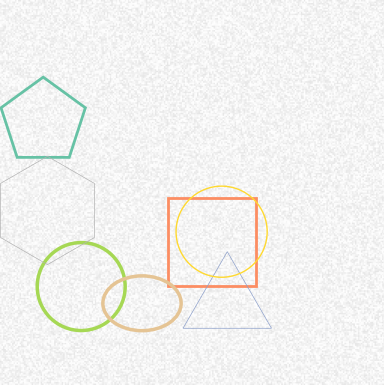[{"shape": "pentagon", "thickness": 2, "radius": 0.58, "center": [0.112, 0.684]}, {"shape": "square", "thickness": 2, "radius": 0.57, "center": [0.55, 0.371]}, {"shape": "triangle", "thickness": 0.5, "radius": 0.66, "center": [0.59, 0.214]}, {"shape": "circle", "thickness": 2.5, "radius": 0.57, "center": [0.211, 0.256]}, {"shape": "circle", "thickness": 1, "radius": 0.59, "center": [0.576, 0.398]}, {"shape": "oval", "thickness": 2.5, "radius": 0.51, "center": [0.369, 0.212]}, {"shape": "hexagon", "thickness": 0.5, "radius": 0.7, "center": [0.123, 0.453]}]